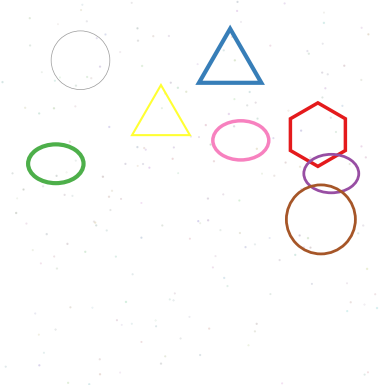[{"shape": "hexagon", "thickness": 2.5, "radius": 0.41, "center": [0.826, 0.65]}, {"shape": "triangle", "thickness": 3, "radius": 0.47, "center": [0.598, 0.832]}, {"shape": "oval", "thickness": 3, "radius": 0.36, "center": [0.145, 0.575]}, {"shape": "oval", "thickness": 2, "radius": 0.36, "center": [0.861, 0.549]}, {"shape": "triangle", "thickness": 1.5, "radius": 0.43, "center": [0.418, 0.692]}, {"shape": "circle", "thickness": 2, "radius": 0.45, "center": [0.833, 0.43]}, {"shape": "oval", "thickness": 2.5, "radius": 0.36, "center": [0.625, 0.635]}, {"shape": "circle", "thickness": 0.5, "radius": 0.38, "center": [0.209, 0.844]}]